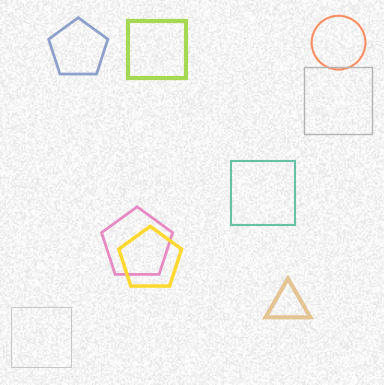[{"shape": "square", "thickness": 1.5, "radius": 0.42, "center": [0.684, 0.499]}, {"shape": "circle", "thickness": 1.5, "radius": 0.35, "center": [0.879, 0.889]}, {"shape": "pentagon", "thickness": 2, "radius": 0.4, "center": [0.203, 0.873]}, {"shape": "pentagon", "thickness": 2, "radius": 0.49, "center": [0.356, 0.366]}, {"shape": "square", "thickness": 3, "radius": 0.37, "center": [0.408, 0.871]}, {"shape": "pentagon", "thickness": 2.5, "radius": 0.43, "center": [0.39, 0.326]}, {"shape": "triangle", "thickness": 3, "radius": 0.34, "center": [0.748, 0.209]}, {"shape": "square", "thickness": 1, "radius": 0.44, "center": [0.878, 0.738]}, {"shape": "square", "thickness": 0.5, "radius": 0.39, "center": [0.107, 0.124]}]